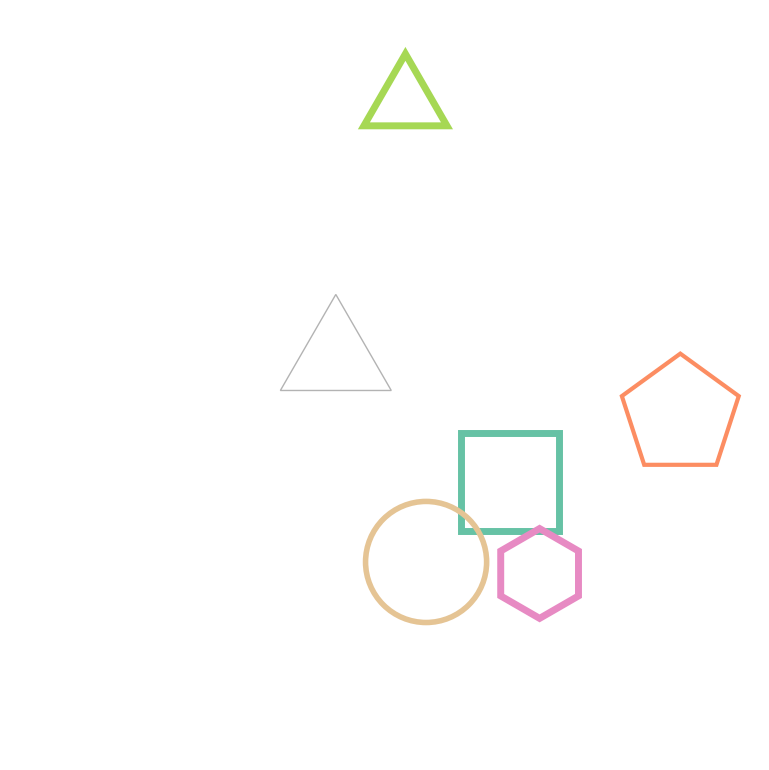[{"shape": "square", "thickness": 2.5, "radius": 0.32, "center": [0.663, 0.374]}, {"shape": "pentagon", "thickness": 1.5, "radius": 0.4, "center": [0.884, 0.461]}, {"shape": "hexagon", "thickness": 2.5, "radius": 0.29, "center": [0.701, 0.255]}, {"shape": "triangle", "thickness": 2.5, "radius": 0.31, "center": [0.527, 0.868]}, {"shape": "circle", "thickness": 2, "radius": 0.39, "center": [0.553, 0.27]}, {"shape": "triangle", "thickness": 0.5, "radius": 0.42, "center": [0.436, 0.534]}]